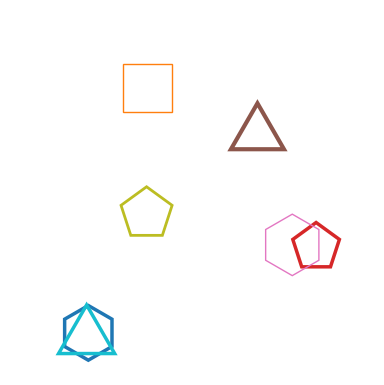[{"shape": "hexagon", "thickness": 2.5, "radius": 0.36, "center": [0.229, 0.135]}, {"shape": "square", "thickness": 1, "radius": 0.32, "center": [0.383, 0.771]}, {"shape": "pentagon", "thickness": 2.5, "radius": 0.32, "center": [0.821, 0.358]}, {"shape": "triangle", "thickness": 3, "radius": 0.4, "center": [0.669, 0.652]}, {"shape": "hexagon", "thickness": 1, "radius": 0.4, "center": [0.759, 0.364]}, {"shape": "pentagon", "thickness": 2, "radius": 0.35, "center": [0.381, 0.445]}, {"shape": "triangle", "thickness": 2.5, "radius": 0.42, "center": [0.225, 0.124]}]